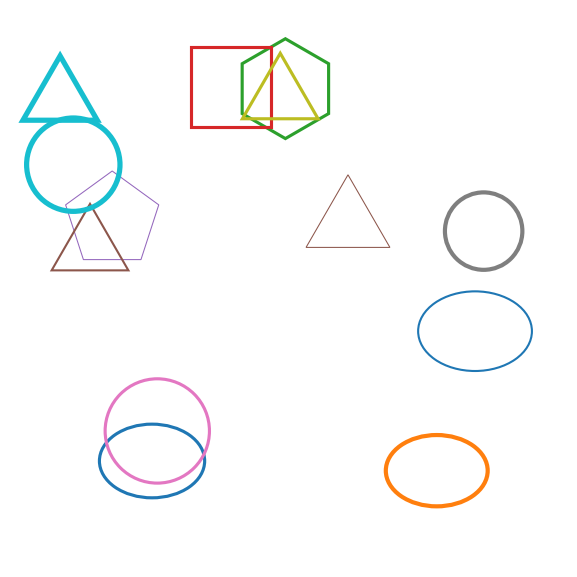[{"shape": "oval", "thickness": 1.5, "radius": 0.46, "center": [0.263, 0.201]}, {"shape": "oval", "thickness": 1, "radius": 0.49, "center": [0.823, 0.426]}, {"shape": "oval", "thickness": 2, "radius": 0.44, "center": [0.756, 0.184]}, {"shape": "hexagon", "thickness": 1.5, "radius": 0.43, "center": [0.494, 0.846]}, {"shape": "square", "thickness": 1.5, "radius": 0.34, "center": [0.4, 0.849]}, {"shape": "pentagon", "thickness": 0.5, "radius": 0.42, "center": [0.194, 0.618]}, {"shape": "triangle", "thickness": 1, "radius": 0.38, "center": [0.156, 0.569]}, {"shape": "triangle", "thickness": 0.5, "radius": 0.42, "center": [0.603, 0.613]}, {"shape": "circle", "thickness": 1.5, "radius": 0.45, "center": [0.272, 0.253]}, {"shape": "circle", "thickness": 2, "radius": 0.34, "center": [0.837, 0.599]}, {"shape": "triangle", "thickness": 1.5, "radius": 0.38, "center": [0.485, 0.831]}, {"shape": "circle", "thickness": 2.5, "radius": 0.4, "center": [0.127, 0.714]}, {"shape": "triangle", "thickness": 2.5, "radius": 0.37, "center": [0.104, 0.828]}]